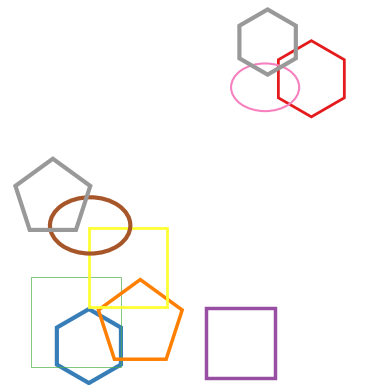[{"shape": "hexagon", "thickness": 2, "radius": 0.49, "center": [0.809, 0.795]}, {"shape": "hexagon", "thickness": 3, "radius": 0.48, "center": [0.231, 0.101]}, {"shape": "square", "thickness": 0.5, "radius": 0.59, "center": [0.197, 0.163]}, {"shape": "square", "thickness": 2.5, "radius": 0.45, "center": [0.624, 0.109]}, {"shape": "pentagon", "thickness": 2.5, "radius": 0.57, "center": [0.364, 0.159]}, {"shape": "square", "thickness": 2, "radius": 0.51, "center": [0.333, 0.306]}, {"shape": "oval", "thickness": 3, "radius": 0.52, "center": [0.234, 0.415]}, {"shape": "oval", "thickness": 1.5, "radius": 0.44, "center": [0.689, 0.773]}, {"shape": "hexagon", "thickness": 3, "radius": 0.42, "center": [0.695, 0.891]}, {"shape": "pentagon", "thickness": 3, "radius": 0.51, "center": [0.137, 0.485]}]